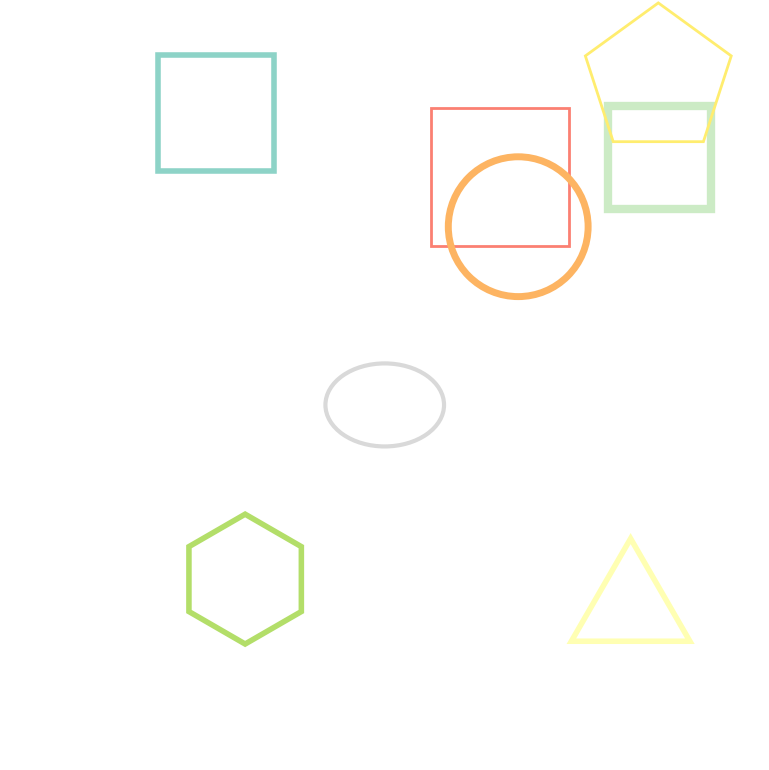[{"shape": "square", "thickness": 2, "radius": 0.38, "center": [0.28, 0.854]}, {"shape": "triangle", "thickness": 2, "radius": 0.44, "center": [0.819, 0.212]}, {"shape": "square", "thickness": 1, "radius": 0.45, "center": [0.649, 0.77]}, {"shape": "circle", "thickness": 2.5, "radius": 0.45, "center": [0.673, 0.706]}, {"shape": "hexagon", "thickness": 2, "radius": 0.42, "center": [0.318, 0.248]}, {"shape": "oval", "thickness": 1.5, "radius": 0.39, "center": [0.5, 0.474]}, {"shape": "square", "thickness": 3, "radius": 0.33, "center": [0.857, 0.796]}, {"shape": "pentagon", "thickness": 1, "radius": 0.5, "center": [0.855, 0.897]}]